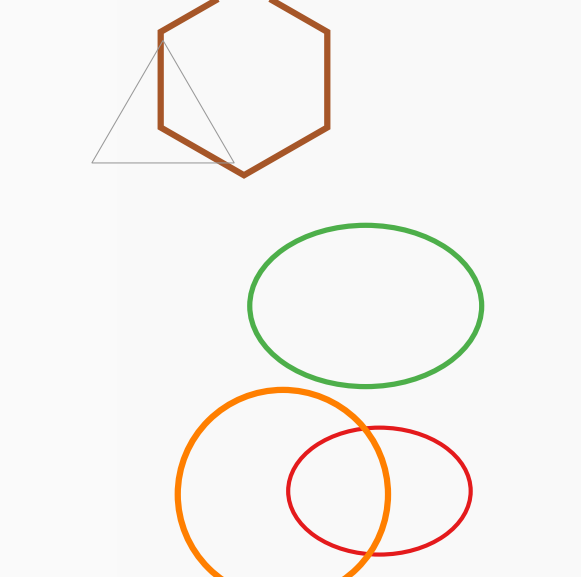[{"shape": "oval", "thickness": 2, "radius": 0.78, "center": [0.653, 0.149]}, {"shape": "oval", "thickness": 2.5, "radius": 1.0, "center": [0.629, 0.469]}, {"shape": "circle", "thickness": 3, "radius": 0.9, "center": [0.487, 0.143]}, {"shape": "hexagon", "thickness": 3, "radius": 0.83, "center": [0.42, 0.861]}, {"shape": "triangle", "thickness": 0.5, "radius": 0.71, "center": [0.281, 0.788]}]